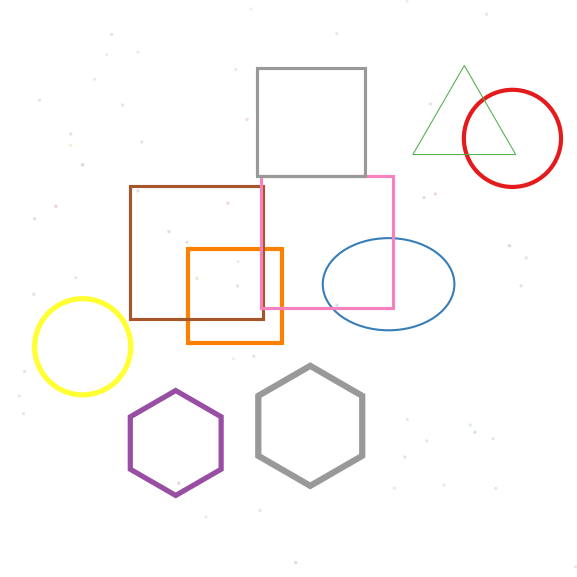[{"shape": "circle", "thickness": 2, "radius": 0.42, "center": [0.887, 0.76]}, {"shape": "oval", "thickness": 1, "radius": 0.57, "center": [0.673, 0.507]}, {"shape": "triangle", "thickness": 0.5, "radius": 0.51, "center": [0.804, 0.783]}, {"shape": "hexagon", "thickness": 2.5, "radius": 0.45, "center": [0.304, 0.232]}, {"shape": "square", "thickness": 2, "radius": 0.41, "center": [0.407, 0.486]}, {"shape": "circle", "thickness": 2.5, "radius": 0.42, "center": [0.143, 0.399]}, {"shape": "square", "thickness": 1.5, "radius": 0.58, "center": [0.34, 0.561]}, {"shape": "square", "thickness": 1.5, "radius": 0.57, "center": [0.566, 0.58]}, {"shape": "hexagon", "thickness": 3, "radius": 0.52, "center": [0.537, 0.262]}, {"shape": "square", "thickness": 1.5, "radius": 0.47, "center": [0.539, 0.788]}]